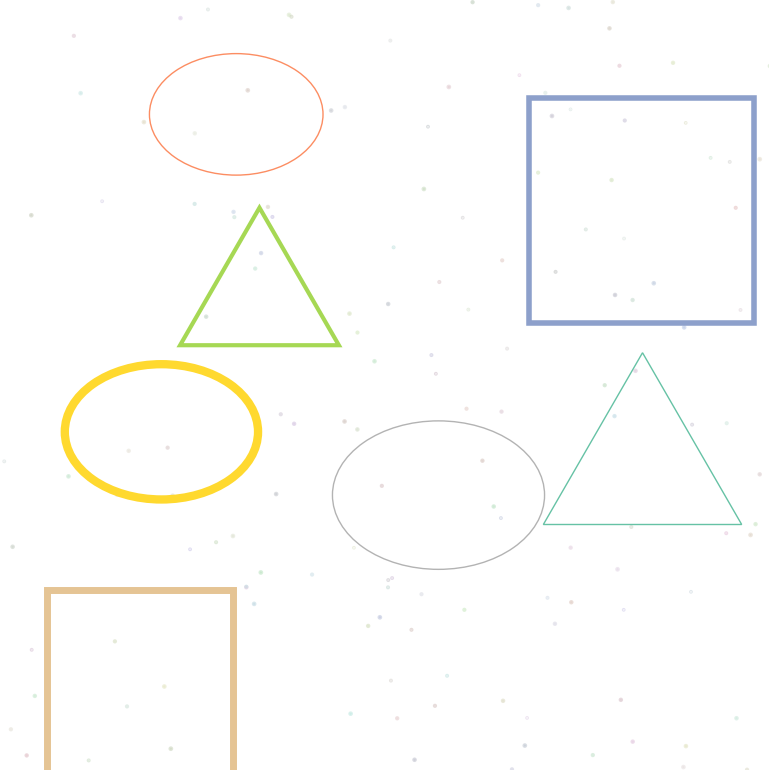[{"shape": "triangle", "thickness": 0.5, "radius": 0.74, "center": [0.834, 0.393]}, {"shape": "oval", "thickness": 0.5, "radius": 0.56, "center": [0.307, 0.851]}, {"shape": "square", "thickness": 2, "radius": 0.73, "center": [0.833, 0.726]}, {"shape": "triangle", "thickness": 1.5, "radius": 0.6, "center": [0.337, 0.611]}, {"shape": "oval", "thickness": 3, "radius": 0.63, "center": [0.21, 0.439]}, {"shape": "square", "thickness": 2.5, "radius": 0.6, "center": [0.182, 0.113]}, {"shape": "oval", "thickness": 0.5, "radius": 0.69, "center": [0.569, 0.357]}]